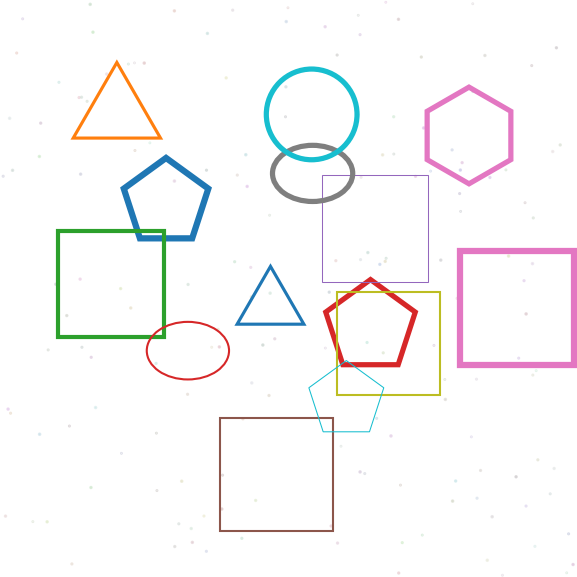[{"shape": "pentagon", "thickness": 3, "radius": 0.38, "center": [0.288, 0.649]}, {"shape": "triangle", "thickness": 1.5, "radius": 0.33, "center": [0.468, 0.471]}, {"shape": "triangle", "thickness": 1.5, "radius": 0.44, "center": [0.202, 0.804]}, {"shape": "square", "thickness": 2, "radius": 0.46, "center": [0.191, 0.507]}, {"shape": "oval", "thickness": 1, "radius": 0.36, "center": [0.325, 0.392]}, {"shape": "pentagon", "thickness": 2.5, "radius": 0.41, "center": [0.642, 0.434]}, {"shape": "square", "thickness": 0.5, "radius": 0.46, "center": [0.649, 0.604]}, {"shape": "square", "thickness": 1, "radius": 0.49, "center": [0.479, 0.178]}, {"shape": "square", "thickness": 3, "radius": 0.5, "center": [0.895, 0.466]}, {"shape": "hexagon", "thickness": 2.5, "radius": 0.42, "center": [0.812, 0.765]}, {"shape": "oval", "thickness": 2.5, "radius": 0.35, "center": [0.541, 0.699]}, {"shape": "square", "thickness": 1, "radius": 0.45, "center": [0.673, 0.404]}, {"shape": "circle", "thickness": 2.5, "radius": 0.39, "center": [0.54, 0.801]}, {"shape": "pentagon", "thickness": 0.5, "radius": 0.34, "center": [0.6, 0.307]}]